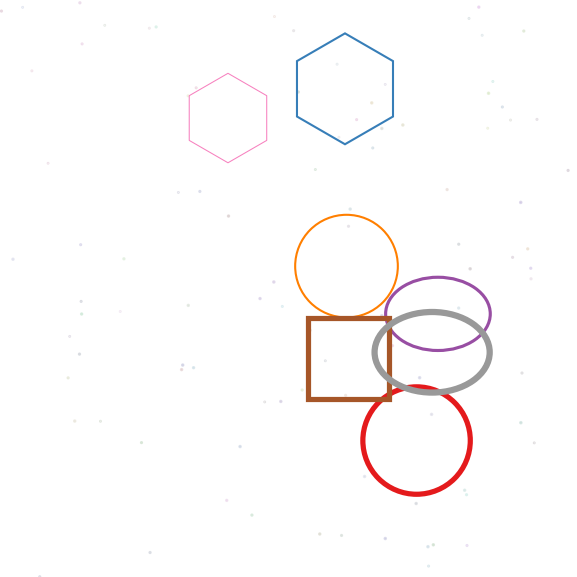[{"shape": "circle", "thickness": 2.5, "radius": 0.47, "center": [0.721, 0.236]}, {"shape": "hexagon", "thickness": 1, "radius": 0.48, "center": [0.597, 0.845]}, {"shape": "oval", "thickness": 1.5, "radius": 0.45, "center": [0.758, 0.456]}, {"shape": "circle", "thickness": 1, "radius": 0.44, "center": [0.6, 0.538]}, {"shape": "square", "thickness": 2.5, "radius": 0.35, "center": [0.604, 0.378]}, {"shape": "hexagon", "thickness": 0.5, "radius": 0.39, "center": [0.395, 0.795]}, {"shape": "oval", "thickness": 3, "radius": 0.5, "center": [0.748, 0.389]}]